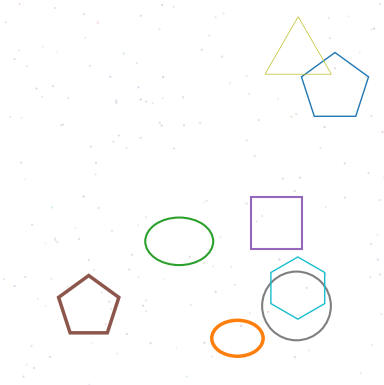[{"shape": "pentagon", "thickness": 1, "radius": 0.46, "center": [0.87, 0.772]}, {"shape": "oval", "thickness": 2.5, "radius": 0.33, "center": [0.617, 0.121]}, {"shape": "oval", "thickness": 1.5, "radius": 0.44, "center": [0.466, 0.373]}, {"shape": "square", "thickness": 1.5, "radius": 0.33, "center": [0.719, 0.421]}, {"shape": "pentagon", "thickness": 2.5, "radius": 0.41, "center": [0.23, 0.202]}, {"shape": "circle", "thickness": 1.5, "radius": 0.45, "center": [0.77, 0.205]}, {"shape": "triangle", "thickness": 0.5, "radius": 0.5, "center": [0.774, 0.857]}, {"shape": "hexagon", "thickness": 1, "radius": 0.4, "center": [0.774, 0.252]}]